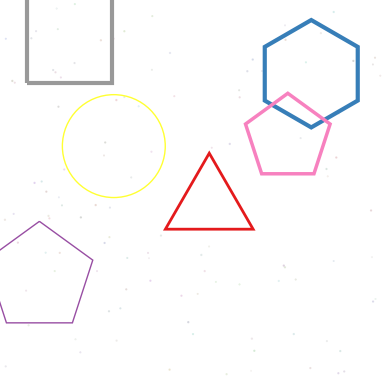[{"shape": "triangle", "thickness": 2, "radius": 0.66, "center": [0.544, 0.47]}, {"shape": "hexagon", "thickness": 3, "radius": 0.7, "center": [0.808, 0.809]}, {"shape": "pentagon", "thickness": 1, "radius": 0.73, "center": [0.102, 0.279]}, {"shape": "circle", "thickness": 1, "radius": 0.67, "center": [0.296, 0.621]}, {"shape": "pentagon", "thickness": 2.5, "radius": 0.58, "center": [0.748, 0.642]}, {"shape": "square", "thickness": 3, "radius": 0.55, "center": [0.181, 0.896]}]